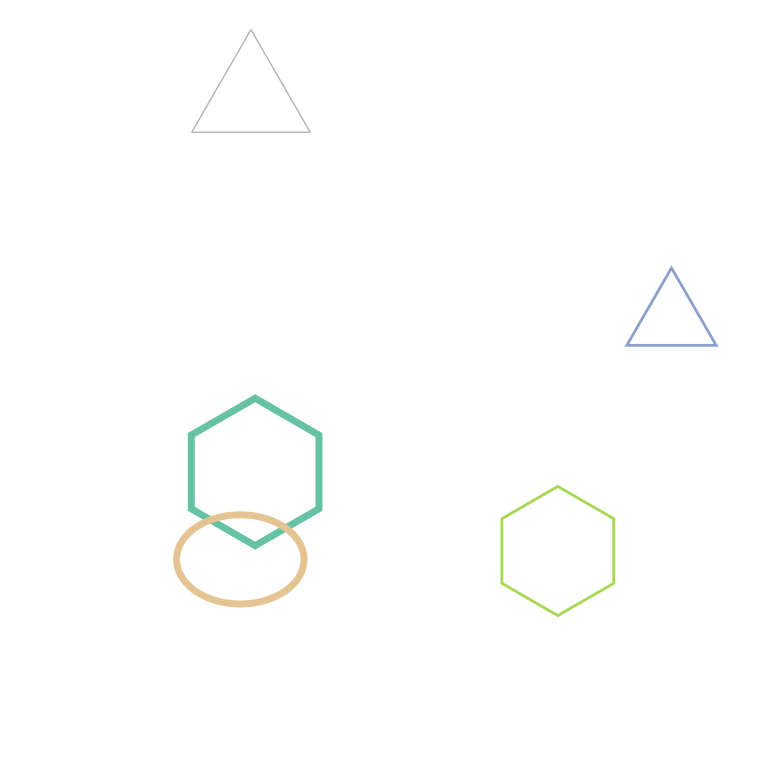[{"shape": "hexagon", "thickness": 2.5, "radius": 0.48, "center": [0.331, 0.387]}, {"shape": "triangle", "thickness": 1, "radius": 0.34, "center": [0.872, 0.585]}, {"shape": "hexagon", "thickness": 1, "radius": 0.42, "center": [0.724, 0.284]}, {"shape": "oval", "thickness": 2.5, "radius": 0.41, "center": [0.312, 0.274]}, {"shape": "triangle", "thickness": 0.5, "radius": 0.44, "center": [0.326, 0.873]}]